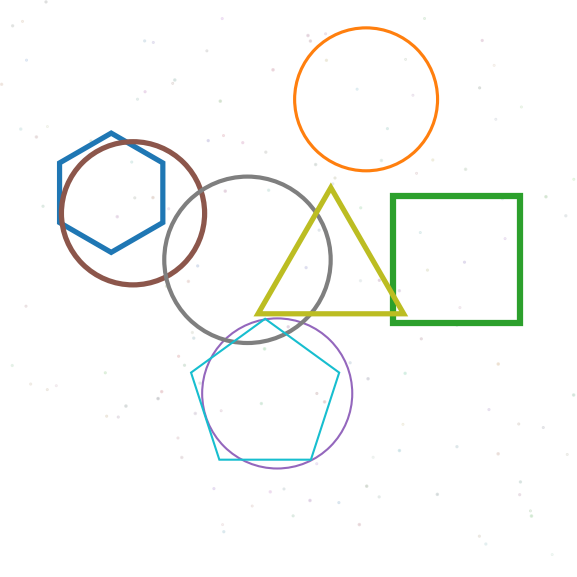[{"shape": "hexagon", "thickness": 2.5, "radius": 0.52, "center": [0.193, 0.665]}, {"shape": "circle", "thickness": 1.5, "radius": 0.62, "center": [0.634, 0.827]}, {"shape": "square", "thickness": 3, "radius": 0.55, "center": [0.791, 0.55]}, {"shape": "circle", "thickness": 1, "radius": 0.65, "center": [0.48, 0.318]}, {"shape": "circle", "thickness": 2.5, "radius": 0.62, "center": [0.23, 0.63]}, {"shape": "circle", "thickness": 2, "radius": 0.72, "center": [0.429, 0.549]}, {"shape": "triangle", "thickness": 2.5, "radius": 0.73, "center": [0.573, 0.529]}, {"shape": "pentagon", "thickness": 1, "radius": 0.67, "center": [0.459, 0.312]}]